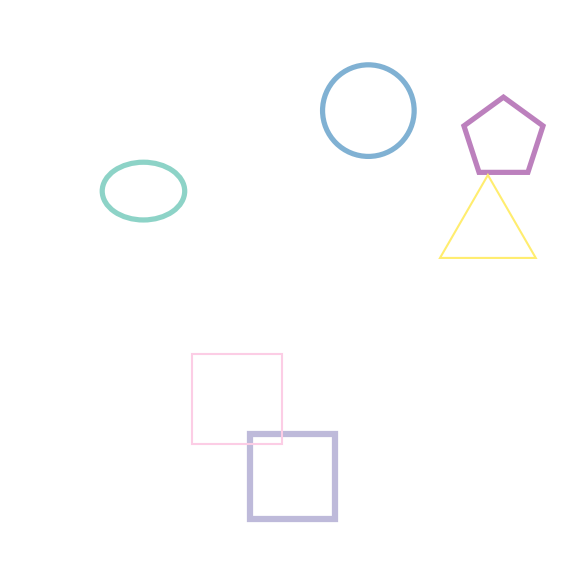[{"shape": "oval", "thickness": 2.5, "radius": 0.36, "center": [0.248, 0.668]}, {"shape": "square", "thickness": 3, "radius": 0.37, "center": [0.507, 0.174]}, {"shape": "circle", "thickness": 2.5, "radius": 0.4, "center": [0.638, 0.808]}, {"shape": "square", "thickness": 1, "radius": 0.39, "center": [0.41, 0.308]}, {"shape": "pentagon", "thickness": 2.5, "radius": 0.36, "center": [0.872, 0.759]}, {"shape": "triangle", "thickness": 1, "radius": 0.48, "center": [0.845, 0.6]}]